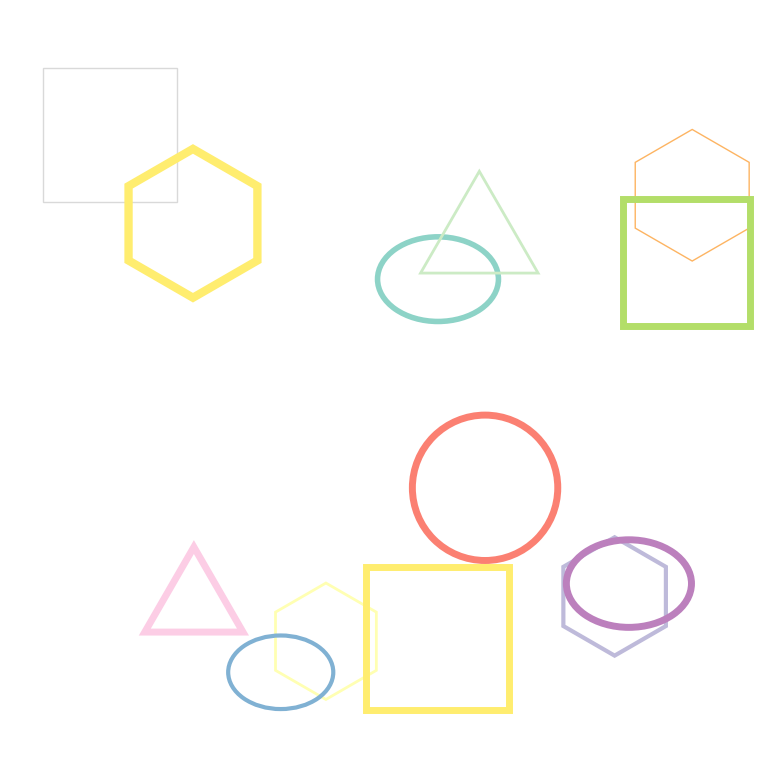[{"shape": "oval", "thickness": 2, "radius": 0.39, "center": [0.569, 0.637]}, {"shape": "hexagon", "thickness": 1, "radius": 0.38, "center": [0.423, 0.167]}, {"shape": "hexagon", "thickness": 1.5, "radius": 0.38, "center": [0.798, 0.225]}, {"shape": "circle", "thickness": 2.5, "radius": 0.47, "center": [0.63, 0.366]}, {"shape": "oval", "thickness": 1.5, "radius": 0.34, "center": [0.365, 0.127]}, {"shape": "hexagon", "thickness": 0.5, "radius": 0.43, "center": [0.899, 0.746]}, {"shape": "square", "thickness": 2.5, "radius": 0.41, "center": [0.892, 0.66]}, {"shape": "triangle", "thickness": 2.5, "radius": 0.37, "center": [0.252, 0.216]}, {"shape": "square", "thickness": 0.5, "radius": 0.44, "center": [0.143, 0.825]}, {"shape": "oval", "thickness": 2.5, "radius": 0.41, "center": [0.817, 0.242]}, {"shape": "triangle", "thickness": 1, "radius": 0.44, "center": [0.622, 0.689]}, {"shape": "hexagon", "thickness": 3, "radius": 0.48, "center": [0.251, 0.71]}, {"shape": "square", "thickness": 2.5, "radius": 0.46, "center": [0.568, 0.171]}]